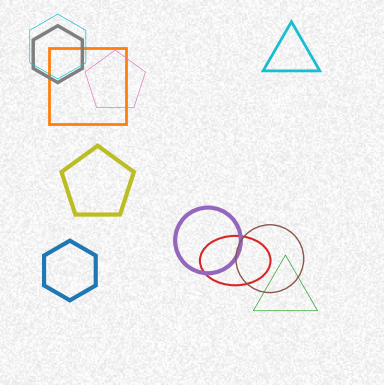[{"shape": "hexagon", "thickness": 3, "radius": 0.39, "center": [0.182, 0.297]}, {"shape": "square", "thickness": 2, "radius": 0.5, "center": [0.227, 0.776]}, {"shape": "triangle", "thickness": 0.5, "radius": 0.48, "center": [0.741, 0.241]}, {"shape": "oval", "thickness": 1.5, "radius": 0.46, "center": [0.611, 0.323]}, {"shape": "circle", "thickness": 3, "radius": 0.43, "center": [0.54, 0.376]}, {"shape": "circle", "thickness": 1, "radius": 0.44, "center": [0.701, 0.328]}, {"shape": "pentagon", "thickness": 0.5, "radius": 0.41, "center": [0.299, 0.787]}, {"shape": "hexagon", "thickness": 2.5, "radius": 0.37, "center": [0.15, 0.859]}, {"shape": "pentagon", "thickness": 3, "radius": 0.49, "center": [0.254, 0.523]}, {"shape": "hexagon", "thickness": 0.5, "radius": 0.42, "center": [0.15, 0.879]}, {"shape": "triangle", "thickness": 2, "radius": 0.43, "center": [0.757, 0.858]}]